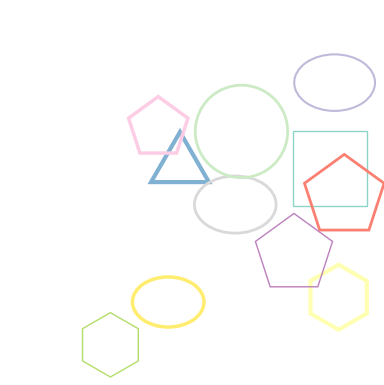[{"shape": "square", "thickness": 1, "radius": 0.49, "center": [0.857, 0.563]}, {"shape": "hexagon", "thickness": 3, "radius": 0.42, "center": [0.88, 0.228]}, {"shape": "oval", "thickness": 1.5, "radius": 0.52, "center": [0.869, 0.785]}, {"shape": "pentagon", "thickness": 2, "radius": 0.54, "center": [0.894, 0.49]}, {"shape": "triangle", "thickness": 3, "radius": 0.43, "center": [0.467, 0.57]}, {"shape": "hexagon", "thickness": 1, "radius": 0.42, "center": [0.287, 0.104]}, {"shape": "pentagon", "thickness": 2.5, "radius": 0.41, "center": [0.411, 0.668]}, {"shape": "oval", "thickness": 2, "radius": 0.53, "center": [0.611, 0.469]}, {"shape": "pentagon", "thickness": 1, "radius": 0.53, "center": [0.764, 0.34]}, {"shape": "circle", "thickness": 2, "radius": 0.6, "center": [0.627, 0.659]}, {"shape": "oval", "thickness": 2.5, "radius": 0.46, "center": [0.437, 0.216]}]